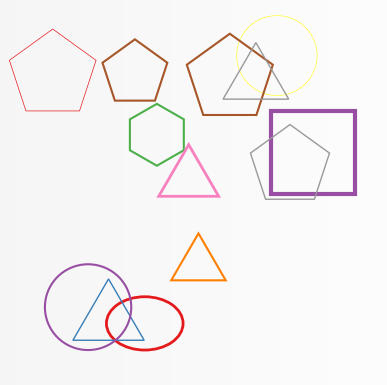[{"shape": "pentagon", "thickness": 0.5, "radius": 0.59, "center": [0.136, 0.807]}, {"shape": "oval", "thickness": 2, "radius": 0.49, "center": [0.374, 0.16]}, {"shape": "triangle", "thickness": 1, "radius": 0.53, "center": [0.28, 0.169]}, {"shape": "hexagon", "thickness": 1.5, "radius": 0.4, "center": [0.405, 0.65]}, {"shape": "square", "thickness": 3, "radius": 0.54, "center": [0.808, 0.604]}, {"shape": "circle", "thickness": 1.5, "radius": 0.56, "center": [0.227, 0.202]}, {"shape": "triangle", "thickness": 1.5, "radius": 0.41, "center": [0.512, 0.312]}, {"shape": "circle", "thickness": 0.5, "radius": 0.52, "center": [0.715, 0.856]}, {"shape": "pentagon", "thickness": 1.5, "radius": 0.44, "center": [0.348, 0.81]}, {"shape": "pentagon", "thickness": 1.5, "radius": 0.58, "center": [0.593, 0.796]}, {"shape": "triangle", "thickness": 2, "radius": 0.45, "center": [0.487, 0.535]}, {"shape": "pentagon", "thickness": 1, "radius": 0.54, "center": [0.748, 0.569]}, {"shape": "triangle", "thickness": 1, "radius": 0.49, "center": [0.66, 0.791]}]